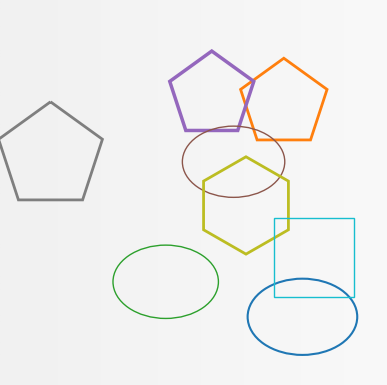[{"shape": "oval", "thickness": 1.5, "radius": 0.71, "center": [0.78, 0.177]}, {"shape": "pentagon", "thickness": 2, "radius": 0.59, "center": [0.732, 0.731]}, {"shape": "oval", "thickness": 1, "radius": 0.68, "center": [0.428, 0.268]}, {"shape": "pentagon", "thickness": 2.5, "radius": 0.57, "center": [0.546, 0.753]}, {"shape": "oval", "thickness": 1, "radius": 0.66, "center": [0.603, 0.58]}, {"shape": "pentagon", "thickness": 2, "radius": 0.7, "center": [0.13, 0.595]}, {"shape": "hexagon", "thickness": 2, "radius": 0.63, "center": [0.635, 0.466]}, {"shape": "square", "thickness": 1, "radius": 0.51, "center": [0.81, 0.332]}]